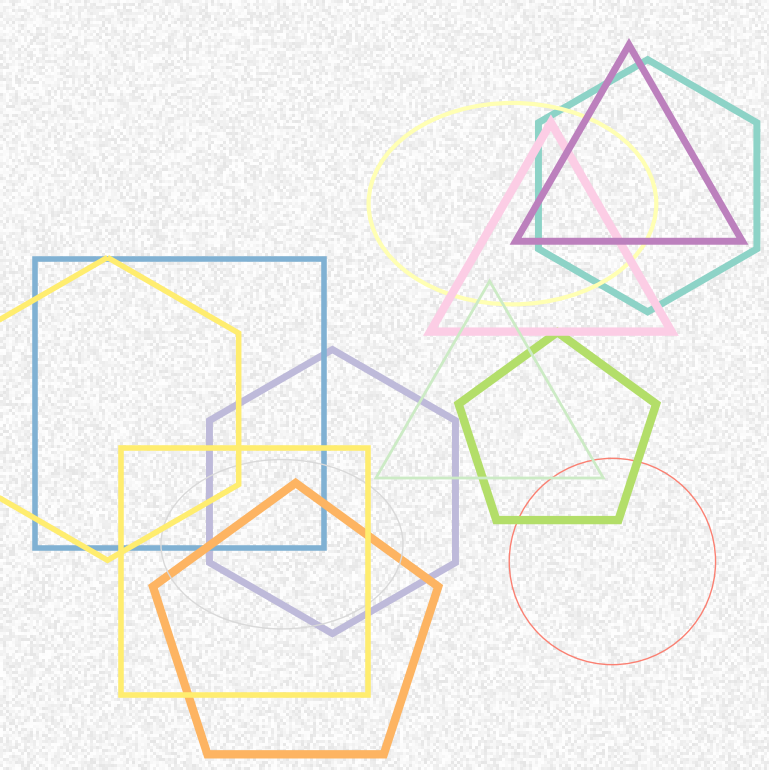[{"shape": "hexagon", "thickness": 2.5, "radius": 0.82, "center": [0.841, 0.759]}, {"shape": "oval", "thickness": 1.5, "radius": 0.93, "center": [0.665, 0.736]}, {"shape": "hexagon", "thickness": 2.5, "radius": 0.92, "center": [0.432, 0.362]}, {"shape": "circle", "thickness": 0.5, "radius": 0.67, "center": [0.795, 0.271]}, {"shape": "square", "thickness": 2, "radius": 0.94, "center": [0.233, 0.476]}, {"shape": "pentagon", "thickness": 3, "radius": 0.97, "center": [0.384, 0.178]}, {"shape": "pentagon", "thickness": 3, "radius": 0.67, "center": [0.724, 0.434]}, {"shape": "triangle", "thickness": 3, "radius": 0.9, "center": [0.715, 0.66]}, {"shape": "oval", "thickness": 0.5, "radius": 0.79, "center": [0.366, 0.293]}, {"shape": "triangle", "thickness": 2.5, "radius": 0.85, "center": [0.817, 0.772]}, {"shape": "triangle", "thickness": 1, "radius": 0.85, "center": [0.636, 0.464]}, {"shape": "hexagon", "thickness": 2, "radius": 0.98, "center": [0.14, 0.469]}, {"shape": "square", "thickness": 2, "radius": 0.8, "center": [0.317, 0.258]}]